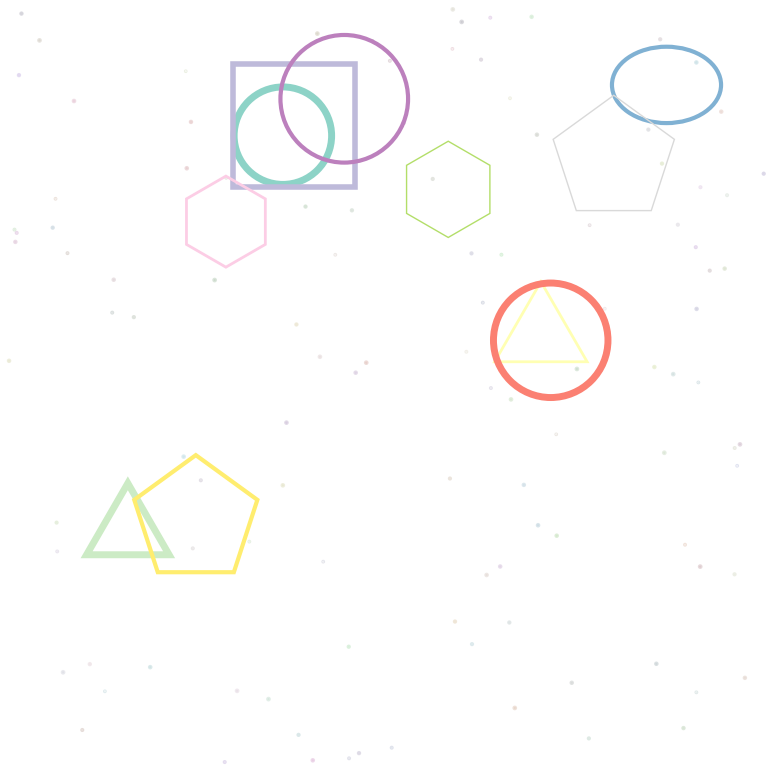[{"shape": "circle", "thickness": 2.5, "radius": 0.32, "center": [0.367, 0.824]}, {"shape": "triangle", "thickness": 1, "radius": 0.35, "center": [0.702, 0.565]}, {"shape": "square", "thickness": 2, "radius": 0.4, "center": [0.382, 0.837]}, {"shape": "circle", "thickness": 2.5, "radius": 0.37, "center": [0.715, 0.558]}, {"shape": "oval", "thickness": 1.5, "radius": 0.35, "center": [0.866, 0.89]}, {"shape": "hexagon", "thickness": 0.5, "radius": 0.31, "center": [0.582, 0.754]}, {"shape": "hexagon", "thickness": 1, "radius": 0.3, "center": [0.293, 0.712]}, {"shape": "pentagon", "thickness": 0.5, "radius": 0.41, "center": [0.797, 0.793]}, {"shape": "circle", "thickness": 1.5, "radius": 0.41, "center": [0.447, 0.872]}, {"shape": "triangle", "thickness": 2.5, "radius": 0.31, "center": [0.166, 0.31]}, {"shape": "pentagon", "thickness": 1.5, "radius": 0.42, "center": [0.254, 0.325]}]